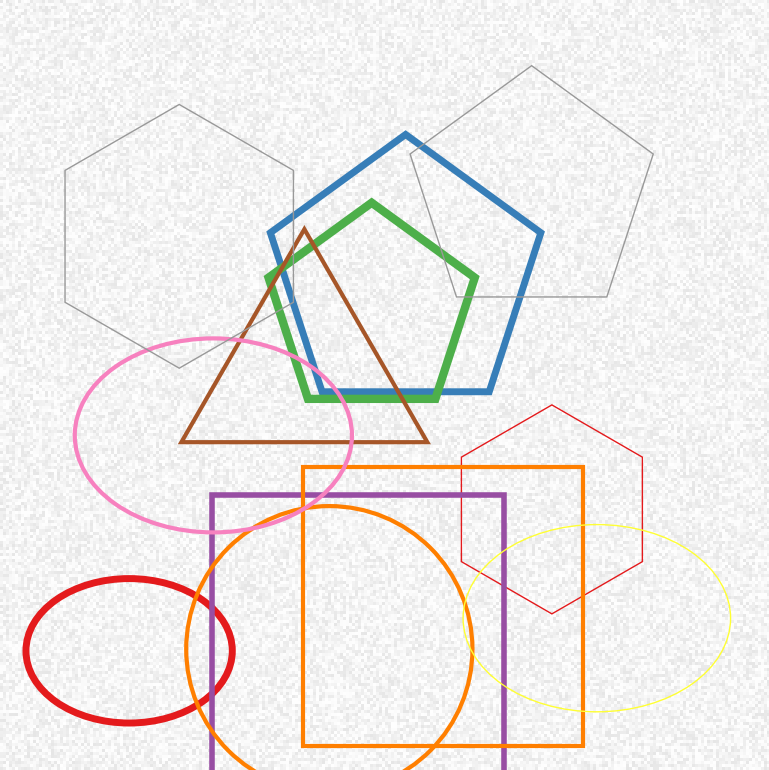[{"shape": "oval", "thickness": 2.5, "radius": 0.67, "center": [0.168, 0.155]}, {"shape": "hexagon", "thickness": 0.5, "radius": 0.68, "center": [0.717, 0.338]}, {"shape": "pentagon", "thickness": 2.5, "radius": 0.92, "center": [0.527, 0.641]}, {"shape": "pentagon", "thickness": 3, "radius": 0.7, "center": [0.483, 0.596]}, {"shape": "square", "thickness": 2, "radius": 0.95, "center": [0.465, 0.167]}, {"shape": "circle", "thickness": 1.5, "radius": 0.93, "center": [0.428, 0.157]}, {"shape": "square", "thickness": 1.5, "radius": 0.91, "center": [0.576, 0.212]}, {"shape": "oval", "thickness": 0.5, "radius": 0.87, "center": [0.775, 0.197]}, {"shape": "triangle", "thickness": 1.5, "radius": 0.92, "center": [0.395, 0.518]}, {"shape": "oval", "thickness": 1.5, "radius": 0.9, "center": [0.277, 0.435]}, {"shape": "hexagon", "thickness": 0.5, "radius": 0.86, "center": [0.233, 0.693]}, {"shape": "pentagon", "thickness": 0.5, "radius": 0.83, "center": [0.69, 0.749]}]